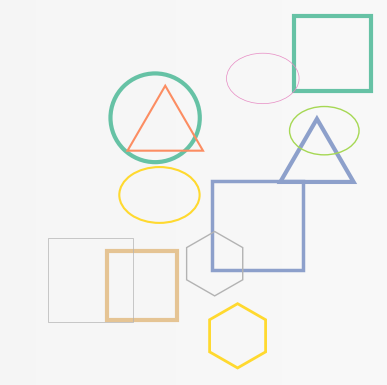[{"shape": "square", "thickness": 3, "radius": 0.49, "center": [0.859, 0.861]}, {"shape": "circle", "thickness": 3, "radius": 0.58, "center": [0.4, 0.694]}, {"shape": "triangle", "thickness": 1.5, "radius": 0.56, "center": [0.426, 0.665]}, {"shape": "square", "thickness": 2.5, "radius": 0.58, "center": [0.665, 0.414]}, {"shape": "triangle", "thickness": 3, "radius": 0.55, "center": [0.818, 0.582]}, {"shape": "oval", "thickness": 0.5, "radius": 0.47, "center": [0.678, 0.796]}, {"shape": "oval", "thickness": 1, "radius": 0.45, "center": [0.837, 0.661]}, {"shape": "oval", "thickness": 1.5, "radius": 0.52, "center": [0.411, 0.494]}, {"shape": "hexagon", "thickness": 2, "radius": 0.42, "center": [0.613, 0.128]}, {"shape": "square", "thickness": 3, "radius": 0.45, "center": [0.366, 0.259]}, {"shape": "square", "thickness": 0.5, "radius": 0.55, "center": [0.233, 0.273]}, {"shape": "hexagon", "thickness": 1, "radius": 0.42, "center": [0.554, 0.315]}]